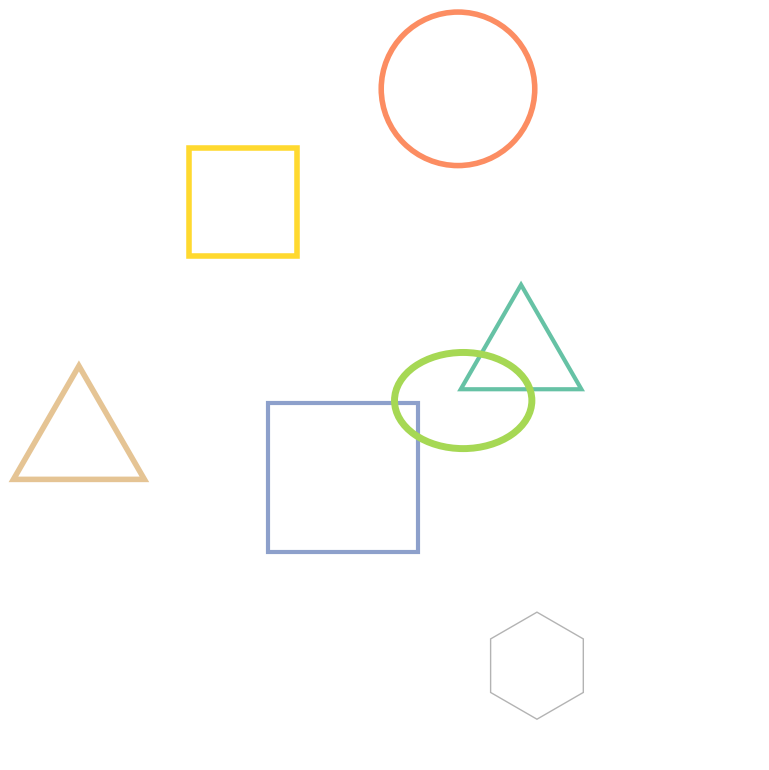[{"shape": "triangle", "thickness": 1.5, "radius": 0.45, "center": [0.677, 0.54]}, {"shape": "circle", "thickness": 2, "radius": 0.5, "center": [0.595, 0.885]}, {"shape": "square", "thickness": 1.5, "radius": 0.48, "center": [0.445, 0.38]}, {"shape": "oval", "thickness": 2.5, "radius": 0.45, "center": [0.602, 0.48]}, {"shape": "square", "thickness": 2, "radius": 0.35, "center": [0.316, 0.738]}, {"shape": "triangle", "thickness": 2, "radius": 0.49, "center": [0.102, 0.427]}, {"shape": "hexagon", "thickness": 0.5, "radius": 0.35, "center": [0.697, 0.135]}]